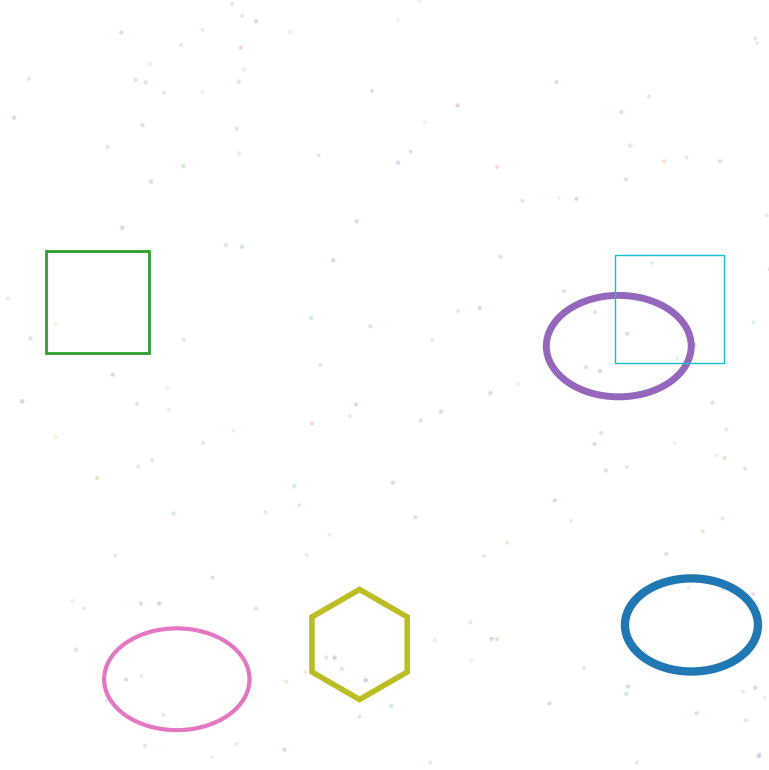[{"shape": "oval", "thickness": 3, "radius": 0.43, "center": [0.898, 0.188]}, {"shape": "square", "thickness": 1, "radius": 0.33, "center": [0.127, 0.608]}, {"shape": "oval", "thickness": 2.5, "radius": 0.47, "center": [0.804, 0.551]}, {"shape": "oval", "thickness": 1.5, "radius": 0.47, "center": [0.23, 0.118]}, {"shape": "hexagon", "thickness": 2, "radius": 0.36, "center": [0.467, 0.163]}, {"shape": "square", "thickness": 0.5, "radius": 0.35, "center": [0.869, 0.599]}]